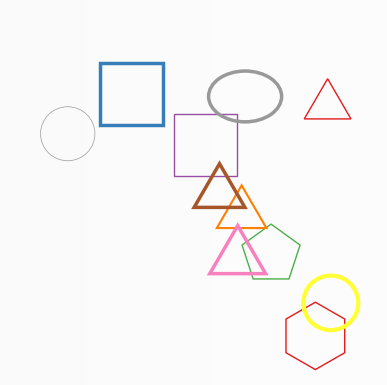[{"shape": "triangle", "thickness": 1, "radius": 0.35, "center": [0.845, 0.726]}, {"shape": "hexagon", "thickness": 1, "radius": 0.44, "center": [0.814, 0.128]}, {"shape": "square", "thickness": 2.5, "radius": 0.4, "center": [0.339, 0.757]}, {"shape": "pentagon", "thickness": 1, "radius": 0.39, "center": [0.7, 0.339]}, {"shape": "square", "thickness": 1, "radius": 0.4, "center": [0.531, 0.622]}, {"shape": "triangle", "thickness": 1.5, "radius": 0.37, "center": [0.624, 0.445]}, {"shape": "circle", "thickness": 3, "radius": 0.35, "center": [0.854, 0.213]}, {"shape": "triangle", "thickness": 2.5, "radius": 0.38, "center": [0.566, 0.499]}, {"shape": "triangle", "thickness": 2.5, "radius": 0.42, "center": [0.613, 0.331]}, {"shape": "circle", "thickness": 0.5, "radius": 0.35, "center": [0.175, 0.653]}, {"shape": "oval", "thickness": 2.5, "radius": 0.47, "center": [0.633, 0.75]}]